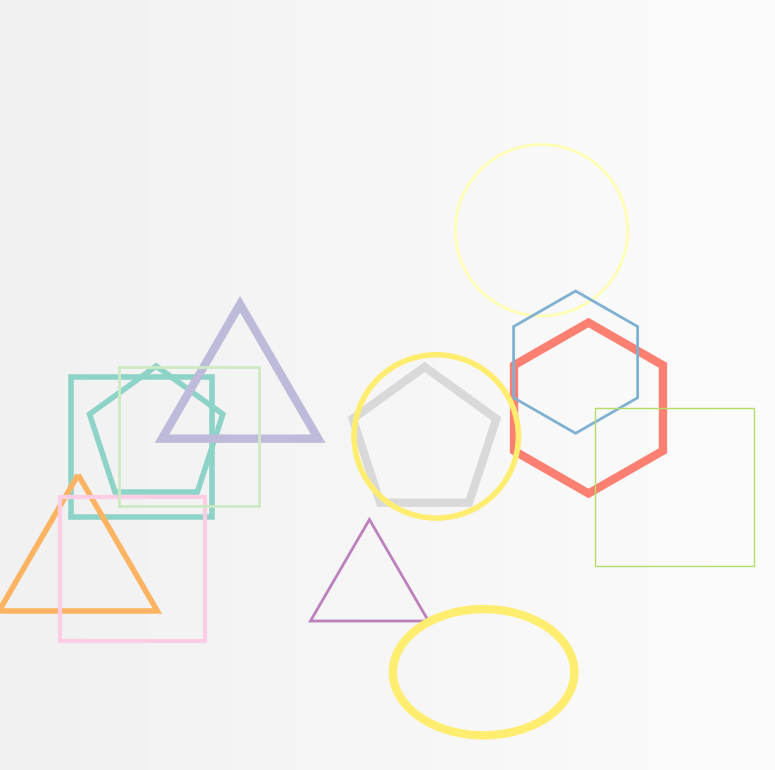[{"shape": "square", "thickness": 2, "radius": 0.46, "center": [0.182, 0.419]}, {"shape": "pentagon", "thickness": 2, "radius": 0.45, "center": [0.202, 0.434]}, {"shape": "circle", "thickness": 1, "radius": 0.56, "center": [0.699, 0.701]}, {"shape": "triangle", "thickness": 3, "radius": 0.58, "center": [0.31, 0.489]}, {"shape": "hexagon", "thickness": 3, "radius": 0.55, "center": [0.759, 0.47]}, {"shape": "hexagon", "thickness": 1, "radius": 0.46, "center": [0.743, 0.53]}, {"shape": "triangle", "thickness": 2, "radius": 0.59, "center": [0.101, 0.265]}, {"shape": "square", "thickness": 0.5, "radius": 0.51, "center": [0.871, 0.368]}, {"shape": "square", "thickness": 1.5, "radius": 0.47, "center": [0.171, 0.261]}, {"shape": "pentagon", "thickness": 3, "radius": 0.49, "center": [0.548, 0.426]}, {"shape": "triangle", "thickness": 1, "radius": 0.44, "center": [0.477, 0.237]}, {"shape": "square", "thickness": 1, "radius": 0.45, "center": [0.244, 0.433]}, {"shape": "circle", "thickness": 2, "radius": 0.53, "center": [0.563, 0.433]}, {"shape": "oval", "thickness": 3, "radius": 0.59, "center": [0.624, 0.127]}]